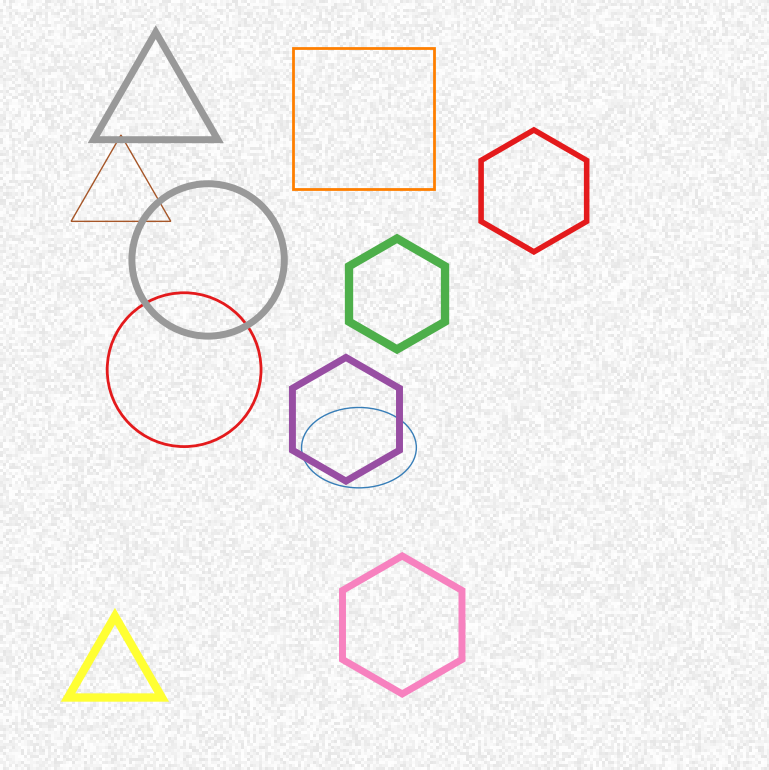[{"shape": "hexagon", "thickness": 2, "radius": 0.4, "center": [0.693, 0.752]}, {"shape": "circle", "thickness": 1, "radius": 0.5, "center": [0.239, 0.52]}, {"shape": "oval", "thickness": 0.5, "radius": 0.37, "center": [0.466, 0.419]}, {"shape": "hexagon", "thickness": 3, "radius": 0.36, "center": [0.516, 0.618]}, {"shape": "hexagon", "thickness": 2.5, "radius": 0.4, "center": [0.449, 0.455]}, {"shape": "square", "thickness": 1, "radius": 0.46, "center": [0.472, 0.846]}, {"shape": "triangle", "thickness": 3, "radius": 0.35, "center": [0.149, 0.129]}, {"shape": "triangle", "thickness": 0.5, "radius": 0.37, "center": [0.157, 0.75]}, {"shape": "hexagon", "thickness": 2.5, "radius": 0.45, "center": [0.522, 0.188]}, {"shape": "triangle", "thickness": 2.5, "radius": 0.47, "center": [0.202, 0.865]}, {"shape": "circle", "thickness": 2.5, "radius": 0.49, "center": [0.27, 0.662]}]